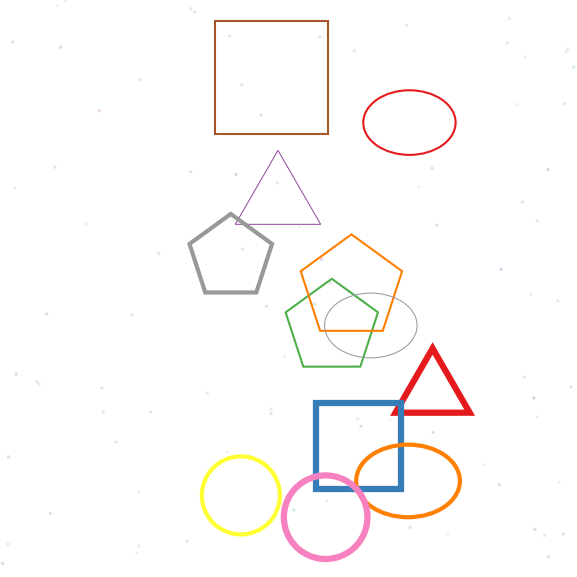[{"shape": "triangle", "thickness": 3, "radius": 0.37, "center": [0.749, 0.322]}, {"shape": "oval", "thickness": 1, "radius": 0.4, "center": [0.709, 0.787]}, {"shape": "square", "thickness": 3, "radius": 0.37, "center": [0.621, 0.227]}, {"shape": "pentagon", "thickness": 1, "radius": 0.42, "center": [0.575, 0.432]}, {"shape": "triangle", "thickness": 0.5, "radius": 0.43, "center": [0.481, 0.653]}, {"shape": "pentagon", "thickness": 1, "radius": 0.46, "center": [0.609, 0.501]}, {"shape": "oval", "thickness": 2, "radius": 0.45, "center": [0.707, 0.166]}, {"shape": "circle", "thickness": 2, "radius": 0.34, "center": [0.417, 0.141]}, {"shape": "square", "thickness": 1, "radius": 0.49, "center": [0.47, 0.865]}, {"shape": "circle", "thickness": 3, "radius": 0.36, "center": [0.564, 0.104]}, {"shape": "oval", "thickness": 0.5, "radius": 0.4, "center": [0.642, 0.436]}, {"shape": "pentagon", "thickness": 2, "radius": 0.38, "center": [0.4, 0.553]}]